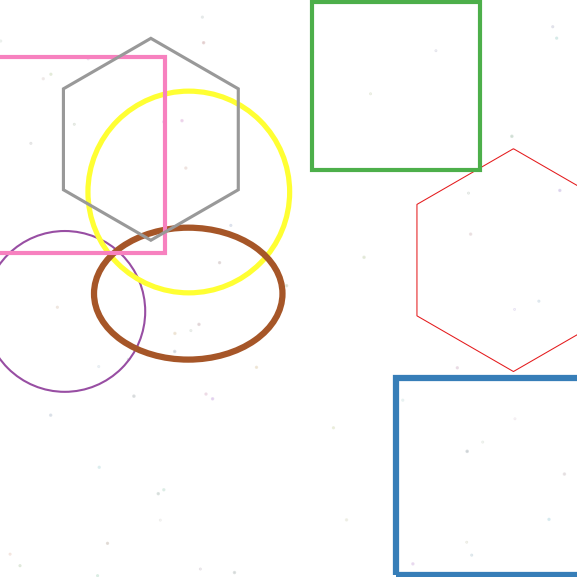[{"shape": "hexagon", "thickness": 0.5, "radius": 0.96, "center": [0.889, 0.549]}, {"shape": "square", "thickness": 3, "radius": 0.85, "center": [0.857, 0.174]}, {"shape": "square", "thickness": 2, "radius": 0.73, "center": [0.685, 0.85]}, {"shape": "circle", "thickness": 1, "radius": 0.7, "center": [0.112, 0.46]}, {"shape": "circle", "thickness": 2.5, "radius": 0.87, "center": [0.327, 0.667]}, {"shape": "oval", "thickness": 3, "radius": 0.82, "center": [0.326, 0.491]}, {"shape": "square", "thickness": 2, "radius": 0.85, "center": [0.116, 0.731]}, {"shape": "hexagon", "thickness": 1.5, "radius": 0.87, "center": [0.261, 0.758]}]